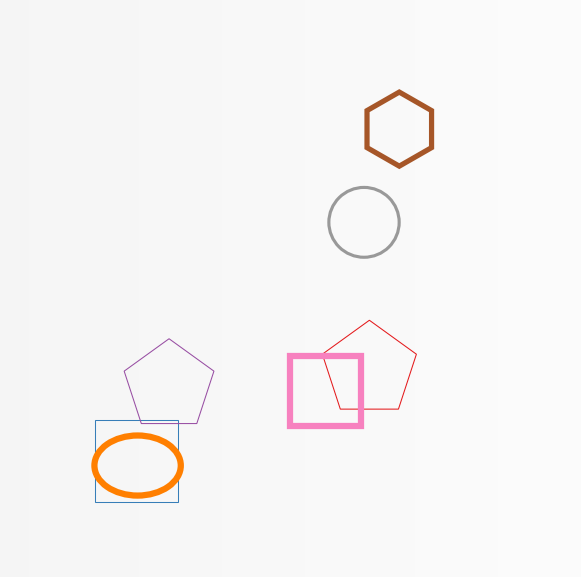[{"shape": "pentagon", "thickness": 0.5, "radius": 0.43, "center": [0.635, 0.36]}, {"shape": "square", "thickness": 0.5, "radius": 0.36, "center": [0.234, 0.201]}, {"shape": "pentagon", "thickness": 0.5, "radius": 0.41, "center": [0.291, 0.331]}, {"shape": "oval", "thickness": 3, "radius": 0.37, "center": [0.237, 0.193]}, {"shape": "hexagon", "thickness": 2.5, "radius": 0.32, "center": [0.687, 0.776]}, {"shape": "square", "thickness": 3, "radius": 0.3, "center": [0.56, 0.322]}, {"shape": "circle", "thickness": 1.5, "radius": 0.3, "center": [0.626, 0.614]}]